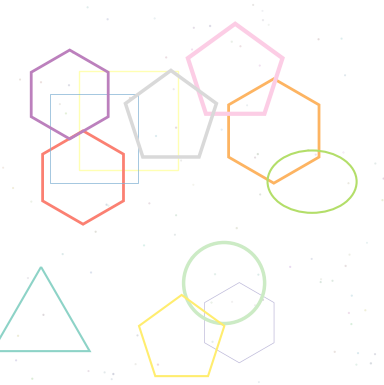[{"shape": "triangle", "thickness": 1.5, "radius": 0.73, "center": [0.107, 0.161]}, {"shape": "square", "thickness": 1, "radius": 0.64, "center": [0.334, 0.687]}, {"shape": "hexagon", "thickness": 0.5, "radius": 0.52, "center": [0.622, 0.162]}, {"shape": "hexagon", "thickness": 2, "radius": 0.61, "center": [0.216, 0.539]}, {"shape": "square", "thickness": 0.5, "radius": 0.57, "center": [0.243, 0.64]}, {"shape": "hexagon", "thickness": 2, "radius": 0.68, "center": [0.711, 0.66]}, {"shape": "oval", "thickness": 1.5, "radius": 0.58, "center": [0.811, 0.528]}, {"shape": "pentagon", "thickness": 3, "radius": 0.65, "center": [0.611, 0.809]}, {"shape": "pentagon", "thickness": 2.5, "radius": 0.62, "center": [0.444, 0.693]}, {"shape": "hexagon", "thickness": 2, "radius": 0.58, "center": [0.181, 0.755]}, {"shape": "circle", "thickness": 2.5, "radius": 0.53, "center": [0.582, 0.265]}, {"shape": "pentagon", "thickness": 1.5, "radius": 0.58, "center": [0.472, 0.117]}]